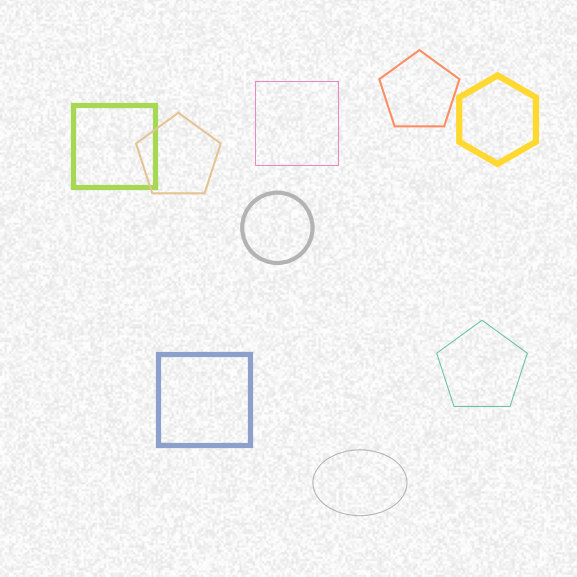[{"shape": "pentagon", "thickness": 0.5, "radius": 0.41, "center": [0.835, 0.362]}, {"shape": "pentagon", "thickness": 1, "radius": 0.36, "center": [0.726, 0.839]}, {"shape": "square", "thickness": 2.5, "radius": 0.39, "center": [0.353, 0.307]}, {"shape": "square", "thickness": 0.5, "radius": 0.36, "center": [0.514, 0.787]}, {"shape": "square", "thickness": 2.5, "radius": 0.36, "center": [0.198, 0.746]}, {"shape": "hexagon", "thickness": 3, "radius": 0.38, "center": [0.862, 0.792]}, {"shape": "pentagon", "thickness": 1, "radius": 0.39, "center": [0.309, 0.727]}, {"shape": "circle", "thickness": 2, "radius": 0.3, "center": [0.48, 0.605]}, {"shape": "oval", "thickness": 0.5, "radius": 0.41, "center": [0.623, 0.163]}]